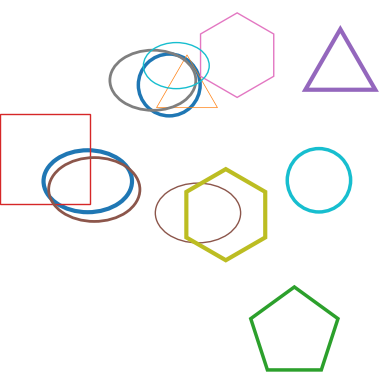[{"shape": "circle", "thickness": 2.5, "radius": 0.4, "center": [0.44, 0.779]}, {"shape": "oval", "thickness": 3, "radius": 0.57, "center": [0.228, 0.529]}, {"shape": "triangle", "thickness": 0.5, "radius": 0.46, "center": [0.486, 0.766]}, {"shape": "pentagon", "thickness": 2.5, "radius": 0.6, "center": [0.765, 0.135]}, {"shape": "square", "thickness": 1, "radius": 0.58, "center": [0.117, 0.587]}, {"shape": "triangle", "thickness": 3, "radius": 0.52, "center": [0.884, 0.819]}, {"shape": "oval", "thickness": 2, "radius": 0.59, "center": [0.245, 0.508]}, {"shape": "oval", "thickness": 1, "radius": 0.55, "center": [0.514, 0.447]}, {"shape": "hexagon", "thickness": 1, "radius": 0.55, "center": [0.616, 0.857]}, {"shape": "oval", "thickness": 2, "radius": 0.56, "center": [0.397, 0.792]}, {"shape": "hexagon", "thickness": 3, "radius": 0.59, "center": [0.586, 0.442]}, {"shape": "circle", "thickness": 2.5, "radius": 0.41, "center": [0.828, 0.532]}, {"shape": "oval", "thickness": 1, "radius": 0.43, "center": [0.458, 0.83]}]